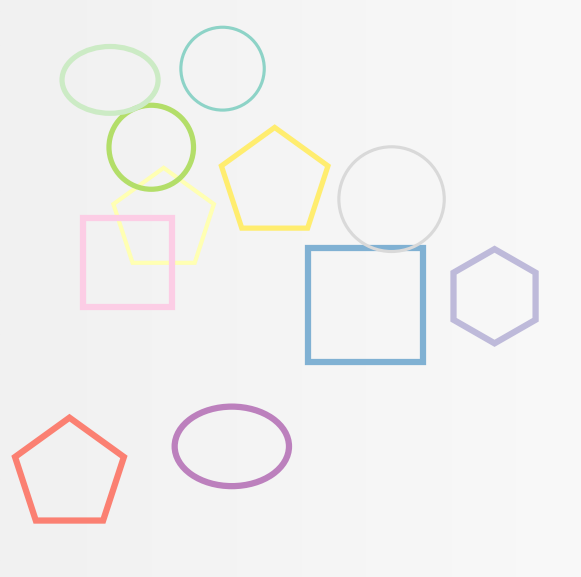[{"shape": "circle", "thickness": 1.5, "radius": 0.36, "center": [0.383, 0.88]}, {"shape": "pentagon", "thickness": 2, "radius": 0.45, "center": [0.282, 0.618]}, {"shape": "hexagon", "thickness": 3, "radius": 0.41, "center": [0.851, 0.486]}, {"shape": "pentagon", "thickness": 3, "radius": 0.49, "center": [0.12, 0.177]}, {"shape": "square", "thickness": 3, "radius": 0.49, "center": [0.629, 0.471]}, {"shape": "circle", "thickness": 2.5, "radius": 0.36, "center": [0.26, 0.744]}, {"shape": "square", "thickness": 3, "radius": 0.38, "center": [0.22, 0.545]}, {"shape": "circle", "thickness": 1.5, "radius": 0.45, "center": [0.674, 0.654]}, {"shape": "oval", "thickness": 3, "radius": 0.49, "center": [0.399, 0.226]}, {"shape": "oval", "thickness": 2.5, "radius": 0.41, "center": [0.189, 0.861]}, {"shape": "pentagon", "thickness": 2.5, "radius": 0.48, "center": [0.473, 0.682]}]